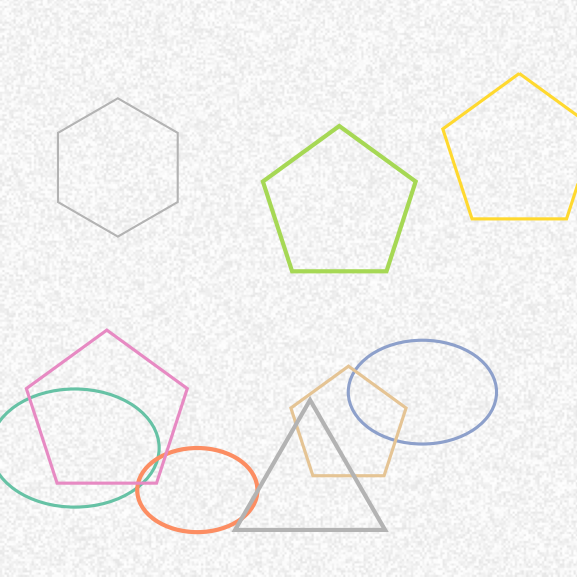[{"shape": "oval", "thickness": 1.5, "radius": 0.73, "center": [0.129, 0.223]}, {"shape": "oval", "thickness": 2, "radius": 0.52, "center": [0.342, 0.151]}, {"shape": "oval", "thickness": 1.5, "radius": 0.64, "center": [0.731, 0.32]}, {"shape": "pentagon", "thickness": 1.5, "radius": 0.73, "center": [0.185, 0.281]}, {"shape": "pentagon", "thickness": 2, "radius": 0.7, "center": [0.588, 0.642]}, {"shape": "pentagon", "thickness": 1.5, "radius": 0.7, "center": [0.899, 0.733]}, {"shape": "pentagon", "thickness": 1.5, "radius": 0.52, "center": [0.603, 0.26]}, {"shape": "triangle", "thickness": 2, "radius": 0.75, "center": [0.537, 0.156]}, {"shape": "hexagon", "thickness": 1, "radius": 0.6, "center": [0.204, 0.709]}]